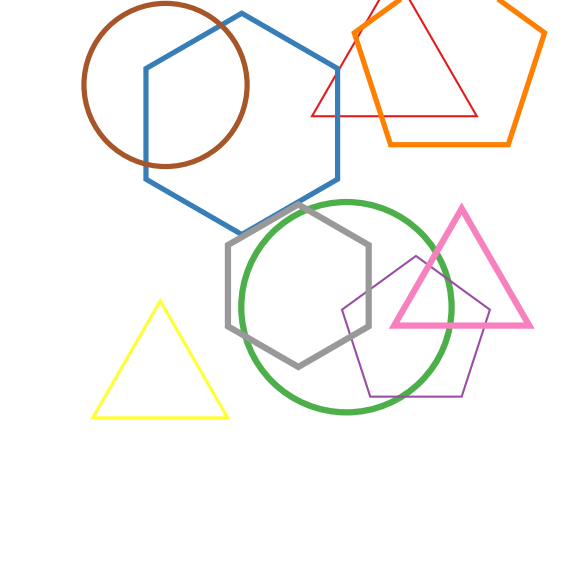[{"shape": "triangle", "thickness": 1, "radius": 0.82, "center": [0.683, 0.88]}, {"shape": "hexagon", "thickness": 2.5, "radius": 0.96, "center": [0.419, 0.785]}, {"shape": "circle", "thickness": 3, "radius": 0.91, "center": [0.6, 0.467]}, {"shape": "pentagon", "thickness": 1, "radius": 0.67, "center": [0.72, 0.421]}, {"shape": "pentagon", "thickness": 2.5, "radius": 0.87, "center": [0.778, 0.889]}, {"shape": "triangle", "thickness": 1.5, "radius": 0.67, "center": [0.277, 0.343]}, {"shape": "circle", "thickness": 2.5, "radius": 0.71, "center": [0.287, 0.852]}, {"shape": "triangle", "thickness": 3, "radius": 0.68, "center": [0.799, 0.503]}, {"shape": "hexagon", "thickness": 3, "radius": 0.7, "center": [0.517, 0.504]}]